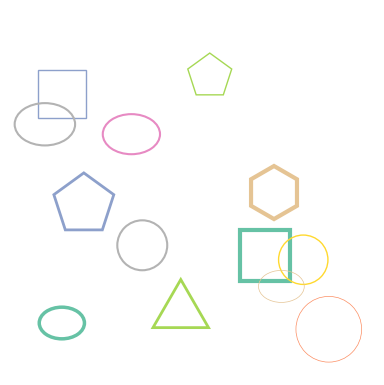[{"shape": "square", "thickness": 3, "radius": 0.33, "center": [0.689, 0.336]}, {"shape": "oval", "thickness": 2.5, "radius": 0.29, "center": [0.161, 0.161]}, {"shape": "circle", "thickness": 0.5, "radius": 0.43, "center": [0.854, 0.145]}, {"shape": "pentagon", "thickness": 2, "radius": 0.41, "center": [0.218, 0.469]}, {"shape": "square", "thickness": 1, "radius": 0.31, "center": [0.161, 0.756]}, {"shape": "oval", "thickness": 1.5, "radius": 0.37, "center": [0.341, 0.651]}, {"shape": "triangle", "thickness": 2, "radius": 0.42, "center": [0.47, 0.191]}, {"shape": "pentagon", "thickness": 1, "radius": 0.3, "center": [0.545, 0.802]}, {"shape": "circle", "thickness": 1, "radius": 0.32, "center": [0.788, 0.325]}, {"shape": "oval", "thickness": 0.5, "radius": 0.3, "center": [0.731, 0.256]}, {"shape": "hexagon", "thickness": 3, "radius": 0.34, "center": [0.712, 0.5]}, {"shape": "oval", "thickness": 1.5, "radius": 0.39, "center": [0.117, 0.677]}, {"shape": "circle", "thickness": 1.5, "radius": 0.32, "center": [0.37, 0.363]}]